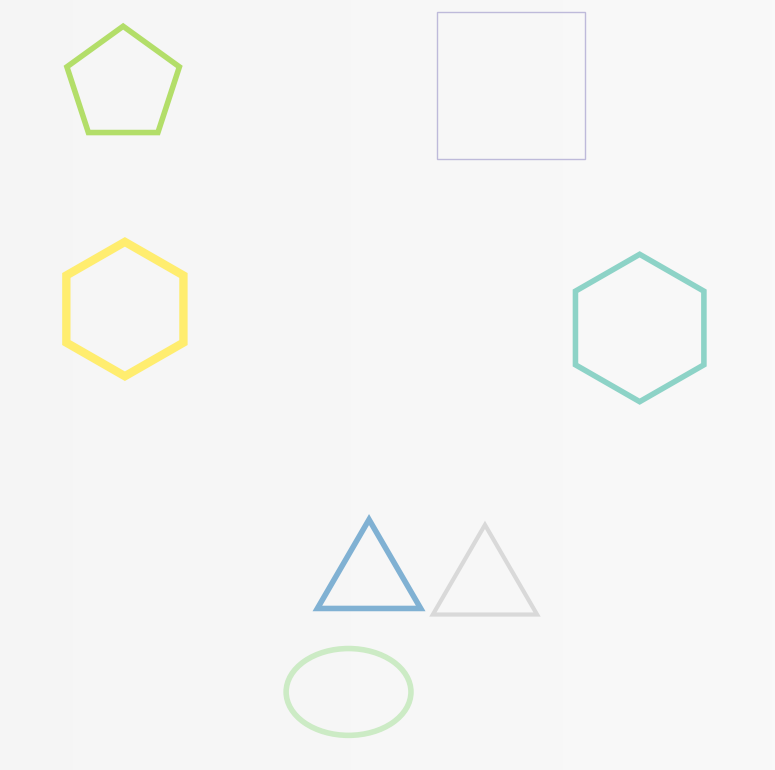[{"shape": "hexagon", "thickness": 2, "radius": 0.48, "center": [0.825, 0.574]}, {"shape": "square", "thickness": 0.5, "radius": 0.48, "center": [0.66, 0.889]}, {"shape": "triangle", "thickness": 2, "radius": 0.38, "center": [0.476, 0.248]}, {"shape": "pentagon", "thickness": 2, "radius": 0.38, "center": [0.159, 0.89]}, {"shape": "triangle", "thickness": 1.5, "radius": 0.39, "center": [0.626, 0.241]}, {"shape": "oval", "thickness": 2, "radius": 0.4, "center": [0.45, 0.101]}, {"shape": "hexagon", "thickness": 3, "radius": 0.44, "center": [0.161, 0.599]}]